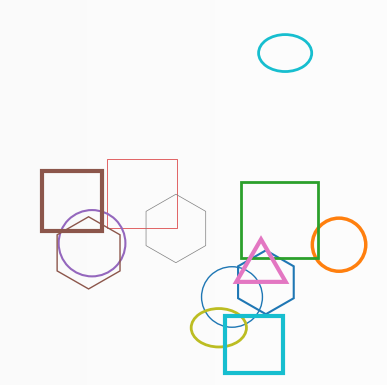[{"shape": "circle", "thickness": 1, "radius": 0.39, "center": [0.599, 0.229]}, {"shape": "hexagon", "thickness": 1.5, "radius": 0.41, "center": [0.686, 0.267]}, {"shape": "circle", "thickness": 2.5, "radius": 0.34, "center": [0.875, 0.364]}, {"shape": "square", "thickness": 2, "radius": 0.5, "center": [0.721, 0.429]}, {"shape": "square", "thickness": 0.5, "radius": 0.45, "center": [0.367, 0.496]}, {"shape": "circle", "thickness": 1.5, "radius": 0.43, "center": [0.237, 0.368]}, {"shape": "square", "thickness": 3, "radius": 0.39, "center": [0.186, 0.478]}, {"shape": "hexagon", "thickness": 1, "radius": 0.47, "center": [0.229, 0.343]}, {"shape": "triangle", "thickness": 3, "radius": 0.37, "center": [0.674, 0.305]}, {"shape": "hexagon", "thickness": 0.5, "radius": 0.44, "center": [0.454, 0.407]}, {"shape": "oval", "thickness": 2, "radius": 0.36, "center": [0.565, 0.149]}, {"shape": "oval", "thickness": 2, "radius": 0.34, "center": [0.736, 0.862]}, {"shape": "square", "thickness": 3, "radius": 0.37, "center": [0.656, 0.104]}]